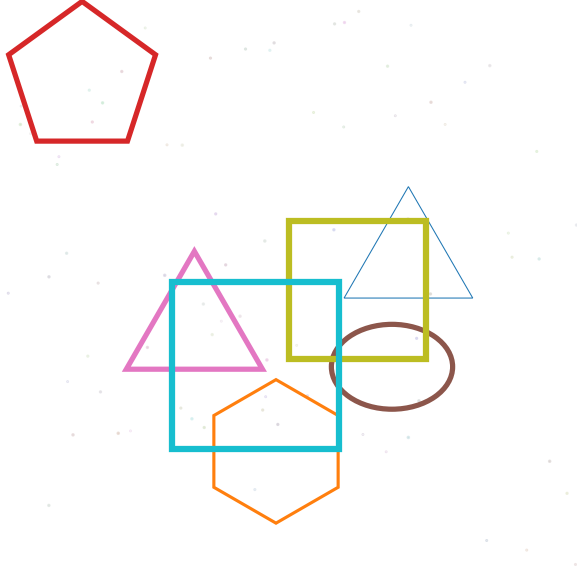[{"shape": "triangle", "thickness": 0.5, "radius": 0.64, "center": [0.707, 0.547]}, {"shape": "hexagon", "thickness": 1.5, "radius": 0.62, "center": [0.478, 0.217]}, {"shape": "pentagon", "thickness": 2.5, "radius": 0.67, "center": [0.142, 0.863]}, {"shape": "oval", "thickness": 2.5, "radius": 0.52, "center": [0.679, 0.364]}, {"shape": "triangle", "thickness": 2.5, "radius": 0.68, "center": [0.337, 0.428]}, {"shape": "square", "thickness": 3, "radius": 0.59, "center": [0.619, 0.497]}, {"shape": "square", "thickness": 3, "radius": 0.72, "center": [0.442, 0.366]}]